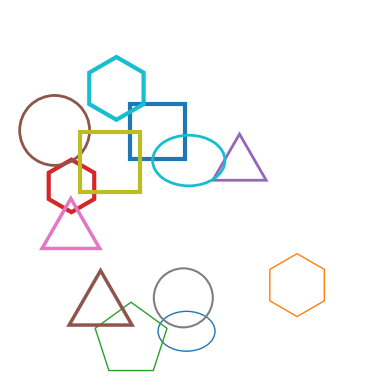[{"shape": "square", "thickness": 3, "radius": 0.36, "center": [0.41, 0.659]}, {"shape": "oval", "thickness": 1, "radius": 0.37, "center": [0.484, 0.14]}, {"shape": "hexagon", "thickness": 1, "radius": 0.41, "center": [0.772, 0.259]}, {"shape": "pentagon", "thickness": 1, "radius": 0.49, "center": [0.34, 0.117]}, {"shape": "hexagon", "thickness": 3, "radius": 0.34, "center": [0.186, 0.517]}, {"shape": "triangle", "thickness": 2, "radius": 0.4, "center": [0.622, 0.572]}, {"shape": "triangle", "thickness": 2.5, "radius": 0.47, "center": [0.261, 0.203]}, {"shape": "circle", "thickness": 2, "radius": 0.45, "center": [0.142, 0.661]}, {"shape": "triangle", "thickness": 2.5, "radius": 0.43, "center": [0.184, 0.398]}, {"shape": "circle", "thickness": 1.5, "radius": 0.38, "center": [0.476, 0.226]}, {"shape": "square", "thickness": 3, "radius": 0.39, "center": [0.286, 0.579]}, {"shape": "oval", "thickness": 2, "radius": 0.47, "center": [0.49, 0.583]}, {"shape": "hexagon", "thickness": 3, "radius": 0.41, "center": [0.302, 0.77]}]